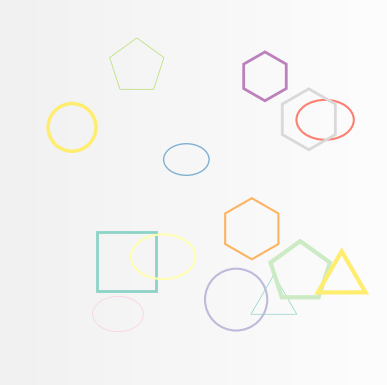[{"shape": "triangle", "thickness": 0.5, "radius": 0.34, "center": [0.707, 0.218]}, {"shape": "square", "thickness": 2, "radius": 0.38, "center": [0.327, 0.321]}, {"shape": "oval", "thickness": 1.5, "radius": 0.41, "center": [0.421, 0.333]}, {"shape": "circle", "thickness": 1.5, "radius": 0.4, "center": [0.609, 0.222]}, {"shape": "oval", "thickness": 1.5, "radius": 0.37, "center": [0.839, 0.689]}, {"shape": "oval", "thickness": 1, "radius": 0.29, "center": [0.481, 0.586]}, {"shape": "hexagon", "thickness": 1.5, "radius": 0.4, "center": [0.65, 0.406]}, {"shape": "pentagon", "thickness": 0.5, "radius": 0.37, "center": [0.353, 0.828]}, {"shape": "oval", "thickness": 0.5, "radius": 0.33, "center": [0.305, 0.184]}, {"shape": "hexagon", "thickness": 2, "radius": 0.4, "center": [0.797, 0.69]}, {"shape": "hexagon", "thickness": 2, "radius": 0.32, "center": [0.684, 0.802]}, {"shape": "pentagon", "thickness": 3, "radius": 0.4, "center": [0.775, 0.293]}, {"shape": "circle", "thickness": 2.5, "radius": 0.31, "center": [0.186, 0.669]}, {"shape": "triangle", "thickness": 3, "radius": 0.36, "center": [0.882, 0.276]}]